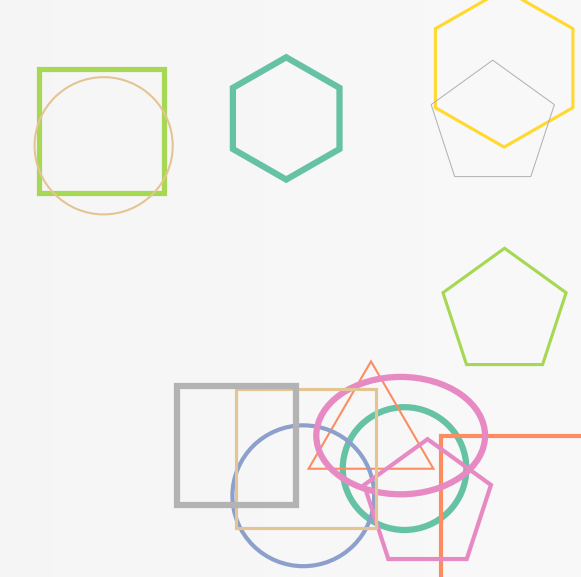[{"shape": "hexagon", "thickness": 3, "radius": 0.53, "center": [0.492, 0.794]}, {"shape": "circle", "thickness": 3, "radius": 0.53, "center": [0.696, 0.188]}, {"shape": "square", "thickness": 2, "radius": 0.64, "center": [0.887, 0.115]}, {"shape": "triangle", "thickness": 1, "radius": 0.62, "center": [0.638, 0.249]}, {"shape": "circle", "thickness": 2, "radius": 0.61, "center": [0.522, 0.141]}, {"shape": "oval", "thickness": 3, "radius": 0.73, "center": [0.689, 0.245]}, {"shape": "pentagon", "thickness": 2, "radius": 0.57, "center": [0.736, 0.124]}, {"shape": "square", "thickness": 2.5, "radius": 0.53, "center": [0.175, 0.772]}, {"shape": "pentagon", "thickness": 1.5, "radius": 0.56, "center": [0.868, 0.458]}, {"shape": "hexagon", "thickness": 1.5, "radius": 0.68, "center": [0.867, 0.881]}, {"shape": "circle", "thickness": 1, "radius": 0.59, "center": [0.178, 0.747]}, {"shape": "square", "thickness": 1.5, "radius": 0.6, "center": [0.526, 0.205]}, {"shape": "pentagon", "thickness": 0.5, "radius": 0.56, "center": [0.848, 0.784]}, {"shape": "square", "thickness": 3, "radius": 0.51, "center": [0.407, 0.228]}]